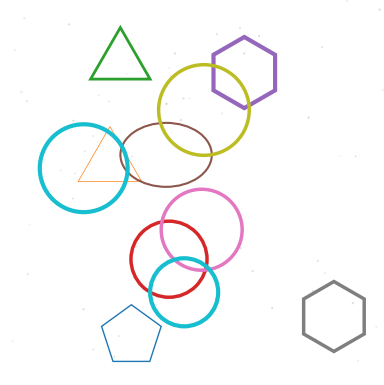[{"shape": "pentagon", "thickness": 1, "radius": 0.41, "center": [0.341, 0.127]}, {"shape": "triangle", "thickness": 0.5, "radius": 0.48, "center": [0.285, 0.576]}, {"shape": "triangle", "thickness": 2, "radius": 0.45, "center": [0.313, 0.839]}, {"shape": "circle", "thickness": 2.5, "radius": 0.49, "center": [0.439, 0.327]}, {"shape": "hexagon", "thickness": 3, "radius": 0.46, "center": [0.635, 0.812]}, {"shape": "oval", "thickness": 1.5, "radius": 0.59, "center": [0.431, 0.598]}, {"shape": "circle", "thickness": 2.5, "radius": 0.53, "center": [0.524, 0.403]}, {"shape": "hexagon", "thickness": 2.5, "radius": 0.45, "center": [0.867, 0.178]}, {"shape": "circle", "thickness": 2.5, "radius": 0.59, "center": [0.53, 0.714]}, {"shape": "circle", "thickness": 3, "radius": 0.57, "center": [0.217, 0.563]}, {"shape": "circle", "thickness": 3, "radius": 0.44, "center": [0.478, 0.241]}]